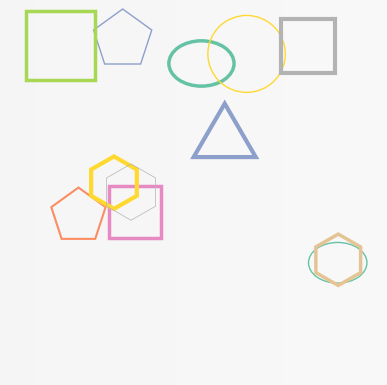[{"shape": "oval", "thickness": 1, "radius": 0.38, "center": [0.872, 0.317]}, {"shape": "oval", "thickness": 2.5, "radius": 0.42, "center": [0.52, 0.835]}, {"shape": "pentagon", "thickness": 1.5, "radius": 0.37, "center": [0.202, 0.439]}, {"shape": "triangle", "thickness": 3, "radius": 0.46, "center": [0.58, 0.638]}, {"shape": "pentagon", "thickness": 1, "radius": 0.39, "center": [0.317, 0.898]}, {"shape": "square", "thickness": 2.5, "radius": 0.34, "center": [0.348, 0.448]}, {"shape": "square", "thickness": 2.5, "radius": 0.45, "center": [0.156, 0.881]}, {"shape": "circle", "thickness": 1, "radius": 0.5, "center": [0.636, 0.86]}, {"shape": "hexagon", "thickness": 3, "radius": 0.34, "center": [0.294, 0.526]}, {"shape": "hexagon", "thickness": 2.5, "radius": 0.33, "center": [0.873, 0.325]}, {"shape": "hexagon", "thickness": 0.5, "radius": 0.37, "center": [0.338, 0.501]}, {"shape": "square", "thickness": 3, "radius": 0.35, "center": [0.795, 0.881]}]